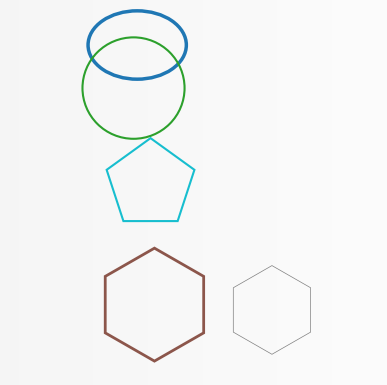[{"shape": "oval", "thickness": 2.5, "radius": 0.63, "center": [0.354, 0.883]}, {"shape": "circle", "thickness": 1.5, "radius": 0.66, "center": [0.345, 0.771]}, {"shape": "hexagon", "thickness": 2, "radius": 0.73, "center": [0.399, 0.209]}, {"shape": "hexagon", "thickness": 0.5, "radius": 0.58, "center": [0.702, 0.195]}, {"shape": "pentagon", "thickness": 1.5, "radius": 0.6, "center": [0.388, 0.522]}]